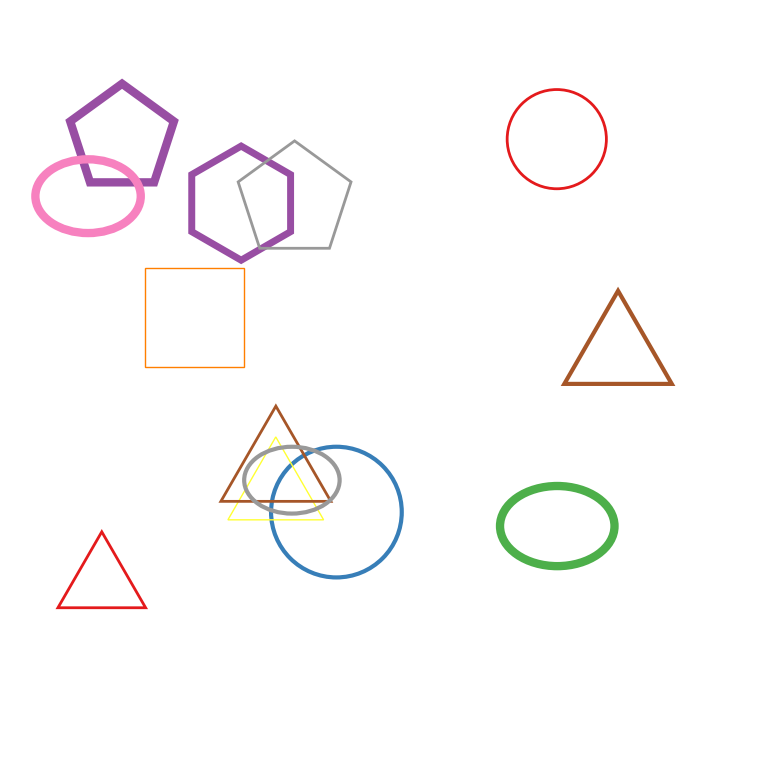[{"shape": "circle", "thickness": 1, "radius": 0.32, "center": [0.723, 0.819]}, {"shape": "triangle", "thickness": 1, "radius": 0.33, "center": [0.132, 0.244]}, {"shape": "circle", "thickness": 1.5, "radius": 0.42, "center": [0.437, 0.335]}, {"shape": "oval", "thickness": 3, "radius": 0.37, "center": [0.724, 0.317]}, {"shape": "hexagon", "thickness": 2.5, "radius": 0.37, "center": [0.313, 0.736]}, {"shape": "pentagon", "thickness": 3, "radius": 0.35, "center": [0.159, 0.82]}, {"shape": "square", "thickness": 0.5, "radius": 0.32, "center": [0.253, 0.588]}, {"shape": "triangle", "thickness": 0.5, "radius": 0.36, "center": [0.358, 0.361]}, {"shape": "triangle", "thickness": 1, "radius": 0.41, "center": [0.358, 0.39]}, {"shape": "triangle", "thickness": 1.5, "radius": 0.4, "center": [0.803, 0.542]}, {"shape": "oval", "thickness": 3, "radius": 0.34, "center": [0.114, 0.745]}, {"shape": "oval", "thickness": 1.5, "radius": 0.31, "center": [0.379, 0.376]}, {"shape": "pentagon", "thickness": 1, "radius": 0.39, "center": [0.383, 0.74]}]